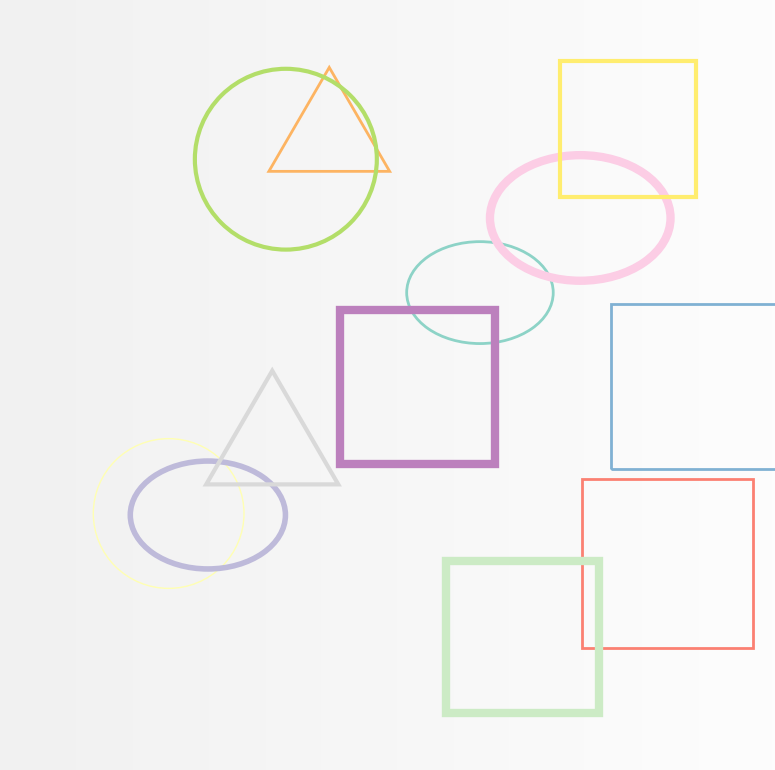[{"shape": "oval", "thickness": 1, "radius": 0.47, "center": [0.619, 0.62]}, {"shape": "circle", "thickness": 0.5, "radius": 0.49, "center": [0.218, 0.333]}, {"shape": "oval", "thickness": 2, "radius": 0.5, "center": [0.268, 0.331]}, {"shape": "square", "thickness": 1, "radius": 0.55, "center": [0.861, 0.268]}, {"shape": "square", "thickness": 1, "radius": 0.54, "center": [0.896, 0.498]}, {"shape": "triangle", "thickness": 1, "radius": 0.45, "center": [0.425, 0.822]}, {"shape": "circle", "thickness": 1.5, "radius": 0.59, "center": [0.369, 0.793]}, {"shape": "oval", "thickness": 3, "radius": 0.58, "center": [0.749, 0.717]}, {"shape": "triangle", "thickness": 1.5, "radius": 0.49, "center": [0.351, 0.42]}, {"shape": "square", "thickness": 3, "radius": 0.5, "center": [0.538, 0.497]}, {"shape": "square", "thickness": 3, "radius": 0.49, "center": [0.674, 0.173]}, {"shape": "square", "thickness": 1.5, "radius": 0.44, "center": [0.81, 0.832]}]